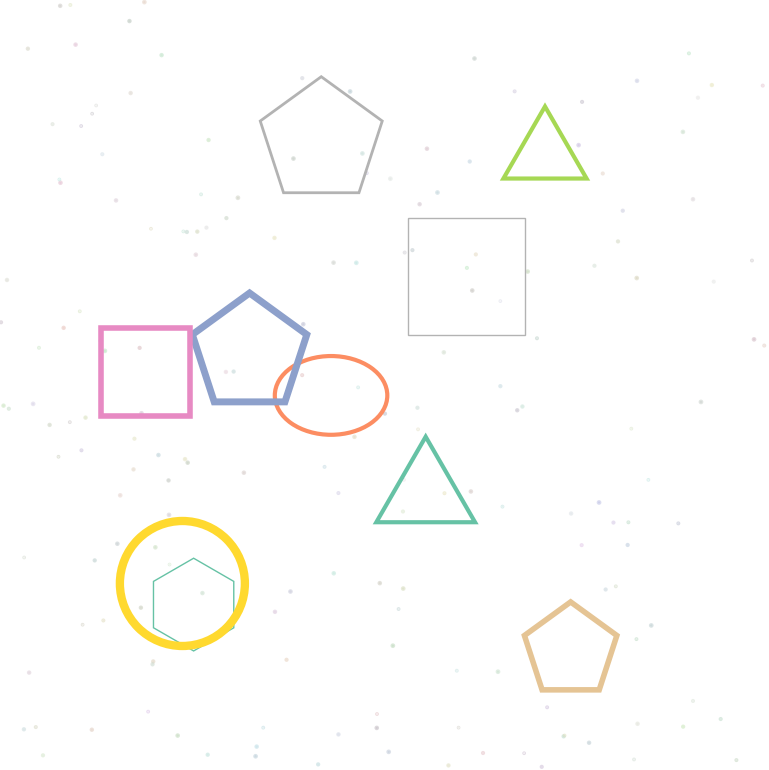[{"shape": "triangle", "thickness": 1.5, "radius": 0.37, "center": [0.553, 0.359]}, {"shape": "hexagon", "thickness": 0.5, "radius": 0.3, "center": [0.251, 0.215]}, {"shape": "oval", "thickness": 1.5, "radius": 0.37, "center": [0.43, 0.486]}, {"shape": "pentagon", "thickness": 2.5, "radius": 0.39, "center": [0.324, 0.541]}, {"shape": "square", "thickness": 2, "radius": 0.29, "center": [0.189, 0.517]}, {"shape": "triangle", "thickness": 1.5, "radius": 0.31, "center": [0.708, 0.799]}, {"shape": "circle", "thickness": 3, "radius": 0.41, "center": [0.237, 0.242]}, {"shape": "pentagon", "thickness": 2, "radius": 0.32, "center": [0.741, 0.155]}, {"shape": "square", "thickness": 0.5, "radius": 0.38, "center": [0.606, 0.641]}, {"shape": "pentagon", "thickness": 1, "radius": 0.42, "center": [0.417, 0.817]}]